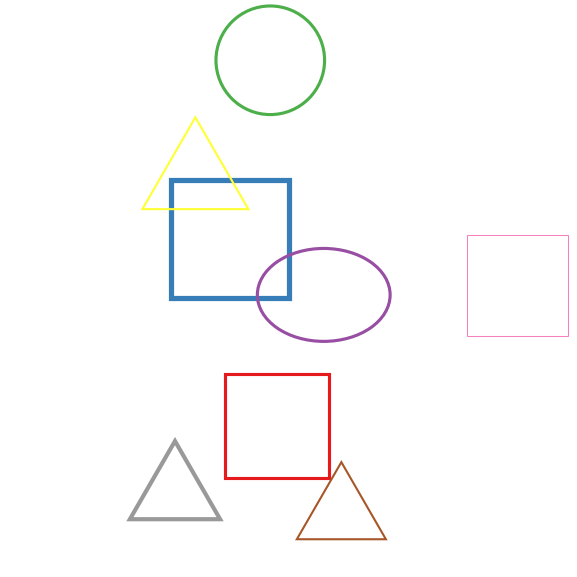[{"shape": "square", "thickness": 1.5, "radius": 0.45, "center": [0.48, 0.261]}, {"shape": "square", "thickness": 2.5, "radius": 0.51, "center": [0.399, 0.586]}, {"shape": "circle", "thickness": 1.5, "radius": 0.47, "center": [0.468, 0.895]}, {"shape": "oval", "thickness": 1.5, "radius": 0.57, "center": [0.561, 0.488]}, {"shape": "triangle", "thickness": 1, "radius": 0.53, "center": [0.338, 0.69]}, {"shape": "triangle", "thickness": 1, "radius": 0.45, "center": [0.591, 0.11]}, {"shape": "square", "thickness": 0.5, "radius": 0.44, "center": [0.896, 0.505]}, {"shape": "triangle", "thickness": 2, "radius": 0.45, "center": [0.303, 0.145]}]